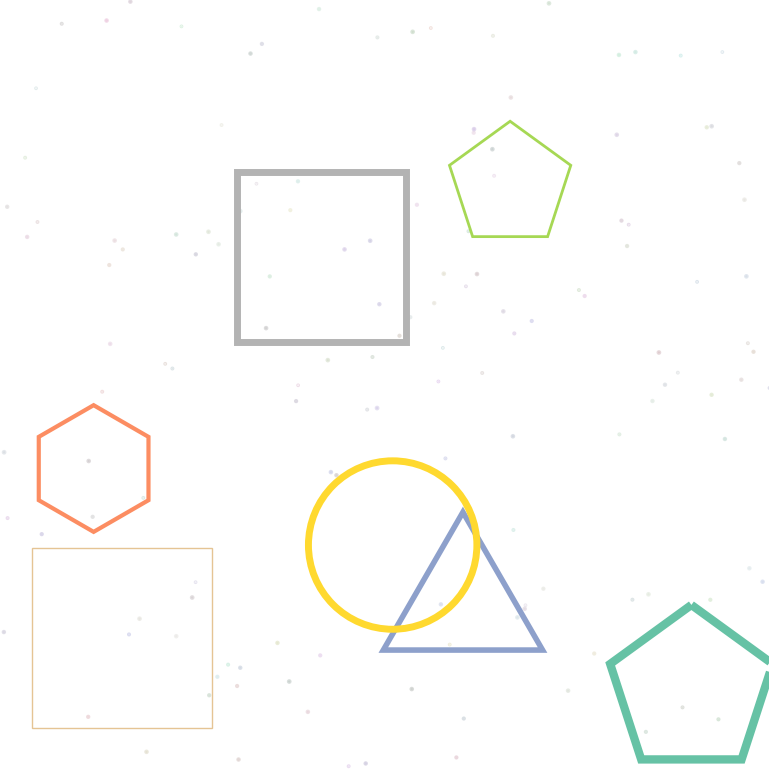[{"shape": "pentagon", "thickness": 3, "radius": 0.55, "center": [0.898, 0.103]}, {"shape": "hexagon", "thickness": 1.5, "radius": 0.41, "center": [0.122, 0.392]}, {"shape": "triangle", "thickness": 2, "radius": 0.6, "center": [0.601, 0.215]}, {"shape": "pentagon", "thickness": 1, "radius": 0.41, "center": [0.663, 0.76]}, {"shape": "circle", "thickness": 2.5, "radius": 0.55, "center": [0.51, 0.292]}, {"shape": "square", "thickness": 0.5, "radius": 0.58, "center": [0.159, 0.172]}, {"shape": "square", "thickness": 2.5, "radius": 0.55, "center": [0.418, 0.666]}]